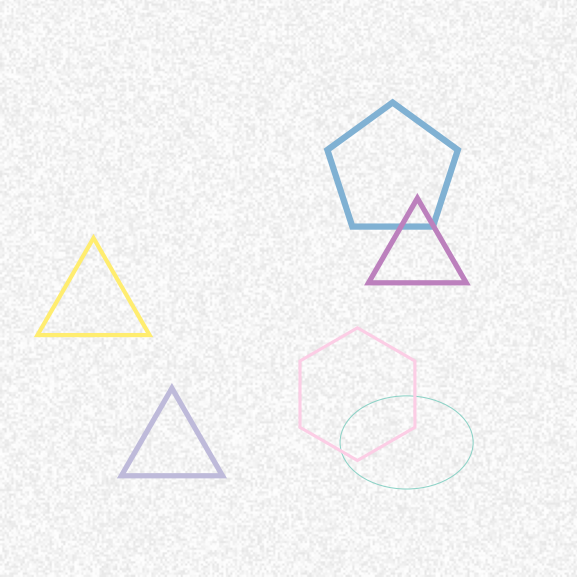[{"shape": "oval", "thickness": 0.5, "radius": 0.58, "center": [0.704, 0.233]}, {"shape": "triangle", "thickness": 2.5, "radius": 0.51, "center": [0.298, 0.226]}, {"shape": "pentagon", "thickness": 3, "radius": 0.59, "center": [0.68, 0.703]}, {"shape": "hexagon", "thickness": 1.5, "radius": 0.57, "center": [0.619, 0.317]}, {"shape": "triangle", "thickness": 2.5, "radius": 0.49, "center": [0.723, 0.558]}, {"shape": "triangle", "thickness": 2, "radius": 0.56, "center": [0.162, 0.475]}]